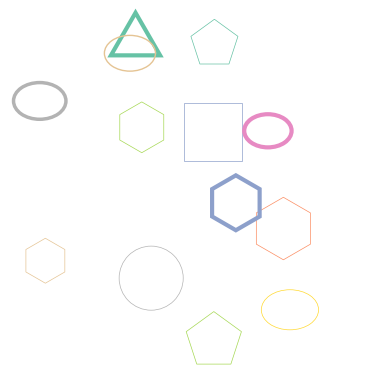[{"shape": "triangle", "thickness": 3, "radius": 0.37, "center": [0.352, 0.893]}, {"shape": "pentagon", "thickness": 0.5, "radius": 0.32, "center": [0.557, 0.886]}, {"shape": "hexagon", "thickness": 0.5, "radius": 0.41, "center": [0.736, 0.406]}, {"shape": "square", "thickness": 0.5, "radius": 0.38, "center": [0.553, 0.657]}, {"shape": "hexagon", "thickness": 3, "radius": 0.36, "center": [0.613, 0.473]}, {"shape": "oval", "thickness": 3, "radius": 0.31, "center": [0.696, 0.66]}, {"shape": "hexagon", "thickness": 0.5, "radius": 0.33, "center": [0.368, 0.669]}, {"shape": "pentagon", "thickness": 0.5, "radius": 0.38, "center": [0.555, 0.115]}, {"shape": "oval", "thickness": 0.5, "radius": 0.37, "center": [0.753, 0.195]}, {"shape": "hexagon", "thickness": 0.5, "radius": 0.29, "center": [0.118, 0.323]}, {"shape": "oval", "thickness": 1, "radius": 0.33, "center": [0.337, 0.862]}, {"shape": "oval", "thickness": 2.5, "radius": 0.34, "center": [0.103, 0.738]}, {"shape": "circle", "thickness": 0.5, "radius": 0.42, "center": [0.393, 0.278]}]